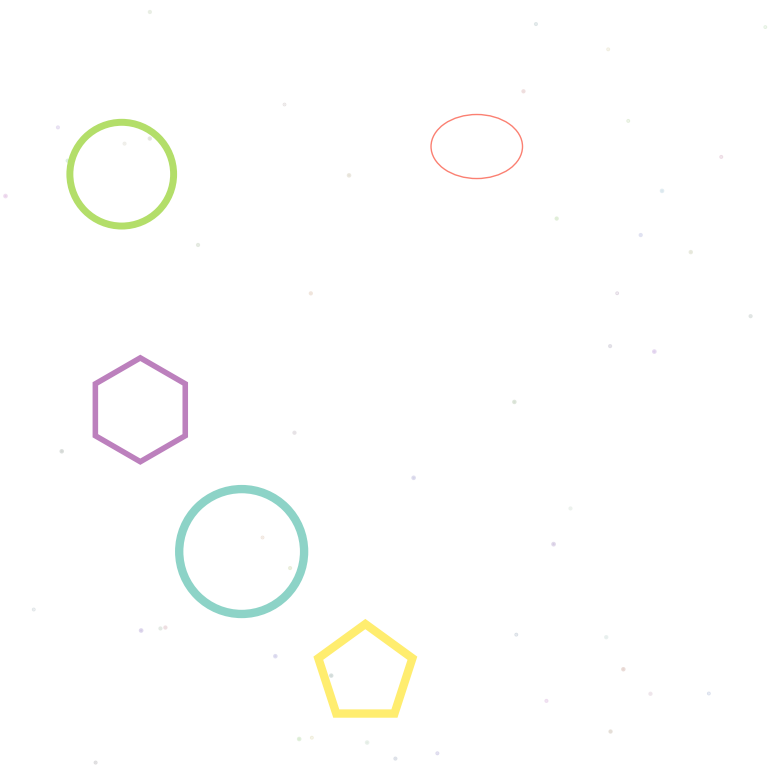[{"shape": "circle", "thickness": 3, "radius": 0.41, "center": [0.314, 0.284]}, {"shape": "oval", "thickness": 0.5, "radius": 0.3, "center": [0.619, 0.81]}, {"shape": "circle", "thickness": 2.5, "radius": 0.34, "center": [0.158, 0.774]}, {"shape": "hexagon", "thickness": 2, "radius": 0.34, "center": [0.182, 0.468]}, {"shape": "pentagon", "thickness": 3, "radius": 0.32, "center": [0.474, 0.125]}]